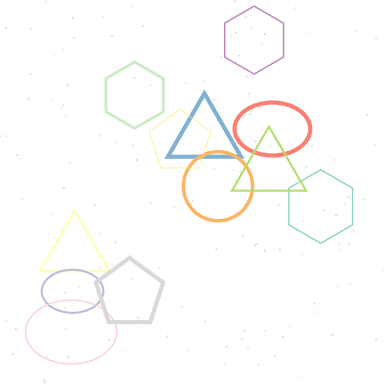[{"shape": "hexagon", "thickness": 1, "radius": 0.48, "center": [0.833, 0.464]}, {"shape": "triangle", "thickness": 1.5, "radius": 0.52, "center": [0.194, 0.347]}, {"shape": "oval", "thickness": 1.5, "radius": 0.4, "center": [0.188, 0.243]}, {"shape": "oval", "thickness": 3, "radius": 0.49, "center": [0.708, 0.665]}, {"shape": "triangle", "thickness": 3, "radius": 0.55, "center": [0.531, 0.648]}, {"shape": "circle", "thickness": 2.5, "radius": 0.45, "center": [0.566, 0.516]}, {"shape": "triangle", "thickness": 1.5, "radius": 0.56, "center": [0.699, 0.56]}, {"shape": "oval", "thickness": 1, "radius": 0.59, "center": [0.185, 0.138]}, {"shape": "pentagon", "thickness": 3, "radius": 0.46, "center": [0.336, 0.238]}, {"shape": "hexagon", "thickness": 1, "radius": 0.44, "center": [0.66, 0.896]}, {"shape": "hexagon", "thickness": 2, "radius": 0.43, "center": [0.35, 0.753]}, {"shape": "pentagon", "thickness": 0.5, "radius": 0.42, "center": [0.467, 0.632]}]